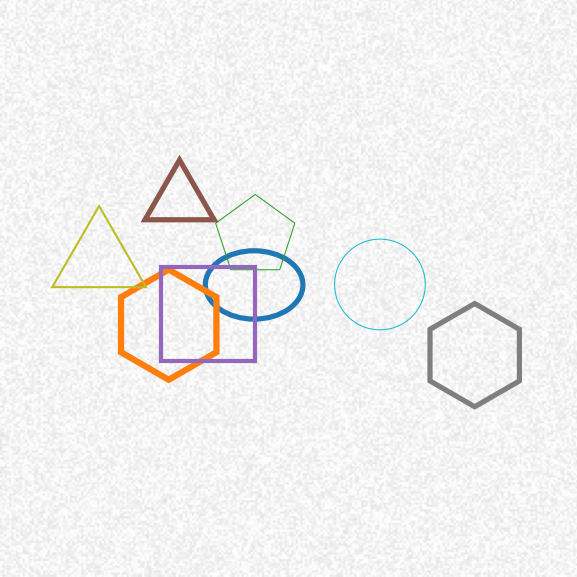[{"shape": "oval", "thickness": 2.5, "radius": 0.42, "center": [0.44, 0.506]}, {"shape": "hexagon", "thickness": 3, "radius": 0.48, "center": [0.292, 0.437]}, {"shape": "pentagon", "thickness": 0.5, "radius": 0.36, "center": [0.442, 0.59]}, {"shape": "square", "thickness": 2, "radius": 0.41, "center": [0.36, 0.455]}, {"shape": "triangle", "thickness": 2.5, "radius": 0.35, "center": [0.311, 0.653]}, {"shape": "hexagon", "thickness": 2.5, "radius": 0.45, "center": [0.822, 0.384]}, {"shape": "triangle", "thickness": 1, "radius": 0.47, "center": [0.172, 0.549]}, {"shape": "circle", "thickness": 0.5, "radius": 0.39, "center": [0.658, 0.507]}]